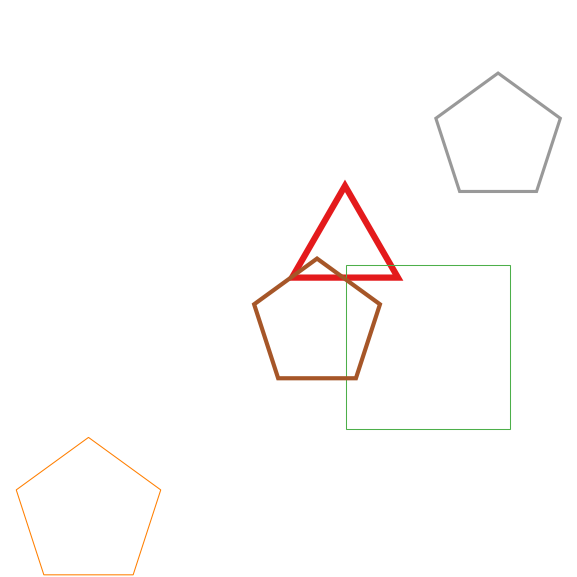[{"shape": "triangle", "thickness": 3, "radius": 0.53, "center": [0.597, 0.571]}, {"shape": "square", "thickness": 0.5, "radius": 0.71, "center": [0.741, 0.398]}, {"shape": "pentagon", "thickness": 0.5, "radius": 0.66, "center": [0.153, 0.11]}, {"shape": "pentagon", "thickness": 2, "radius": 0.57, "center": [0.549, 0.437]}, {"shape": "pentagon", "thickness": 1.5, "radius": 0.57, "center": [0.862, 0.759]}]